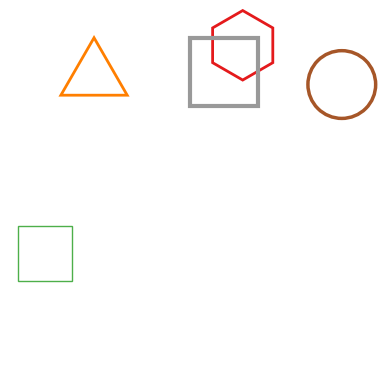[{"shape": "hexagon", "thickness": 2, "radius": 0.45, "center": [0.63, 0.882]}, {"shape": "square", "thickness": 1, "radius": 0.35, "center": [0.117, 0.342]}, {"shape": "triangle", "thickness": 2, "radius": 0.5, "center": [0.244, 0.802]}, {"shape": "circle", "thickness": 2.5, "radius": 0.44, "center": [0.888, 0.78]}, {"shape": "square", "thickness": 3, "radius": 0.45, "center": [0.582, 0.813]}]